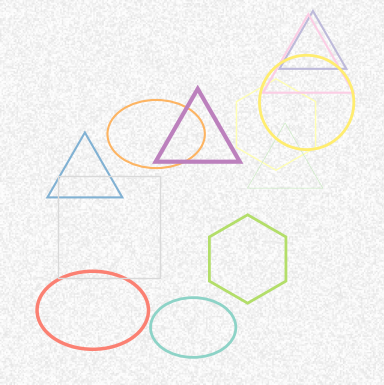[{"shape": "oval", "thickness": 2, "radius": 0.55, "center": [0.502, 0.149]}, {"shape": "hexagon", "thickness": 1, "radius": 0.59, "center": [0.717, 0.677]}, {"shape": "triangle", "thickness": 1.5, "radius": 0.5, "center": [0.813, 0.871]}, {"shape": "oval", "thickness": 2.5, "radius": 0.72, "center": [0.241, 0.194]}, {"shape": "triangle", "thickness": 1.5, "radius": 0.56, "center": [0.22, 0.543]}, {"shape": "oval", "thickness": 1.5, "radius": 0.63, "center": [0.406, 0.652]}, {"shape": "hexagon", "thickness": 2, "radius": 0.57, "center": [0.643, 0.327]}, {"shape": "triangle", "thickness": 1.5, "radius": 0.68, "center": [0.801, 0.827]}, {"shape": "square", "thickness": 1, "radius": 0.66, "center": [0.283, 0.409]}, {"shape": "triangle", "thickness": 3, "radius": 0.63, "center": [0.514, 0.643]}, {"shape": "triangle", "thickness": 0.5, "radius": 0.57, "center": [0.741, 0.568]}, {"shape": "circle", "thickness": 2, "radius": 0.61, "center": [0.797, 0.734]}]